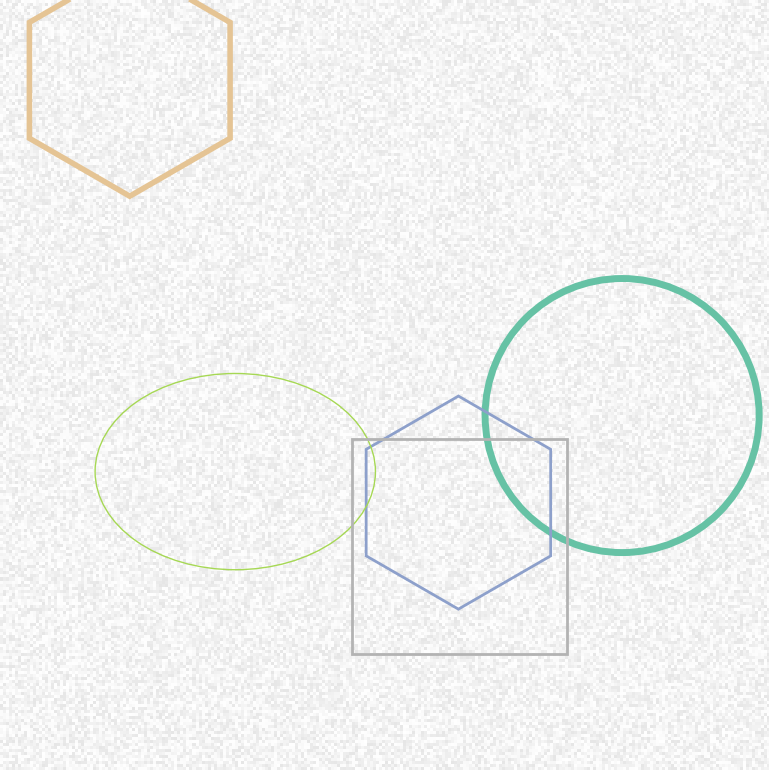[{"shape": "circle", "thickness": 2.5, "radius": 0.89, "center": [0.808, 0.46]}, {"shape": "hexagon", "thickness": 1, "radius": 0.69, "center": [0.595, 0.347]}, {"shape": "oval", "thickness": 0.5, "radius": 0.91, "center": [0.306, 0.388]}, {"shape": "hexagon", "thickness": 2, "radius": 0.75, "center": [0.168, 0.896]}, {"shape": "square", "thickness": 1, "radius": 0.7, "center": [0.597, 0.29]}]